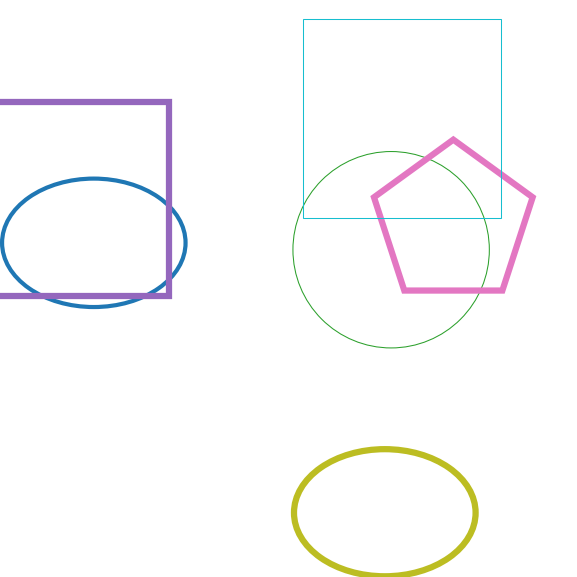[{"shape": "oval", "thickness": 2, "radius": 0.79, "center": [0.162, 0.579]}, {"shape": "circle", "thickness": 0.5, "radius": 0.85, "center": [0.677, 0.567]}, {"shape": "square", "thickness": 3, "radius": 0.84, "center": [0.124, 0.655]}, {"shape": "pentagon", "thickness": 3, "radius": 0.72, "center": [0.785, 0.613]}, {"shape": "oval", "thickness": 3, "radius": 0.79, "center": [0.666, 0.111]}, {"shape": "square", "thickness": 0.5, "radius": 0.86, "center": [0.696, 0.794]}]